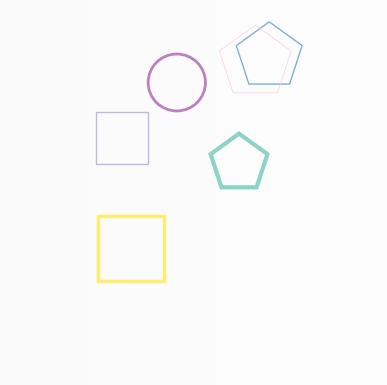[{"shape": "pentagon", "thickness": 3, "radius": 0.39, "center": [0.617, 0.576]}, {"shape": "square", "thickness": 1, "radius": 0.34, "center": [0.315, 0.643]}, {"shape": "pentagon", "thickness": 1, "radius": 0.45, "center": [0.695, 0.854]}, {"shape": "pentagon", "thickness": 0.5, "radius": 0.49, "center": [0.659, 0.838]}, {"shape": "circle", "thickness": 2, "radius": 0.37, "center": [0.456, 0.786]}, {"shape": "square", "thickness": 2.5, "radius": 0.43, "center": [0.337, 0.354]}]